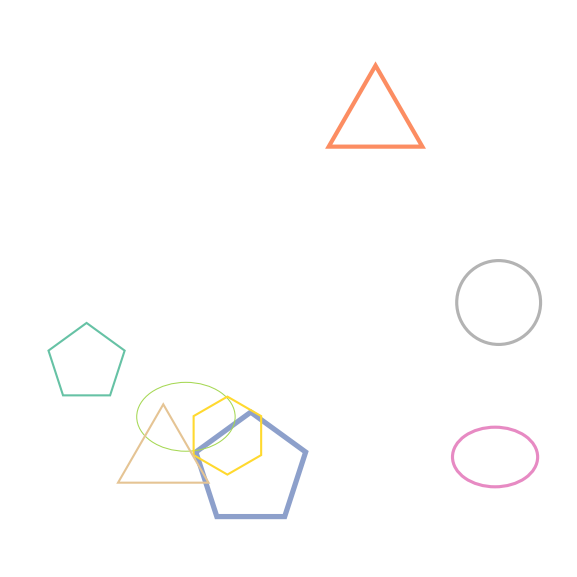[{"shape": "pentagon", "thickness": 1, "radius": 0.35, "center": [0.15, 0.371]}, {"shape": "triangle", "thickness": 2, "radius": 0.47, "center": [0.65, 0.792]}, {"shape": "pentagon", "thickness": 2.5, "radius": 0.5, "center": [0.434, 0.185]}, {"shape": "oval", "thickness": 1.5, "radius": 0.37, "center": [0.857, 0.208]}, {"shape": "oval", "thickness": 0.5, "radius": 0.43, "center": [0.322, 0.277]}, {"shape": "hexagon", "thickness": 1, "radius": 0.34, "center": [0.394, 0.245]}, {"shape": "triangle", "thickness": 1, "radius": 0.45, "center": [0.283, 0.209]}, {"shape": "circle", "thickness": 1.5, "radius": 0.36, "center": [0.863, 0.475]}]